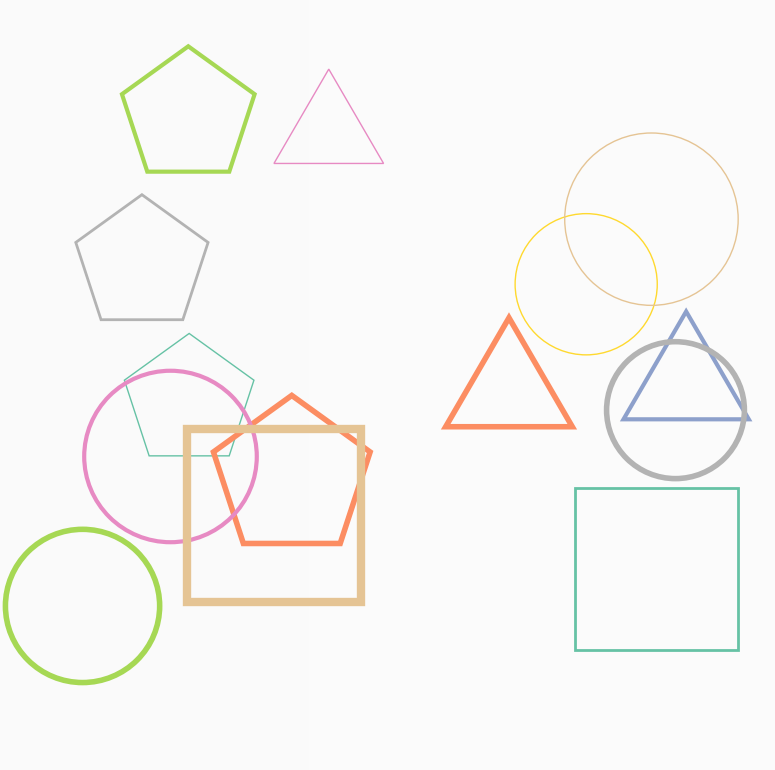[{"shape": "pentagon", "thickness": 0.5, "radius": 0.44, "center": [0.244, 0.479]}, {"shape": "square", "thickness": 1, "radius": 0.53, "center": [0.847, 0.261]}, {"shape": "pentagon", "thickness": 2, "radius": 0.53, "center": [0.376, 0.38]}, {"shape": "triangle", "thickness": 2, "radius": 0.47, "center": [0.657, 0.493]}, {"shape": "triangle", "thickness": 1.5, "radius": 0.47, "center": [0.885, 0.502]}, {"shape": "triangle", "thickness": 0.5, "radius": 0.41, "center": [0.424, 0.829]}, {"shape": "circle", "thickness": 1.5, "radius": 0.56, "center": [0.22, 0.407]}, {"shape": "circle", "thickness": 2, "radius": 0.5, "center": [0.107, 0.213]}, {"shape": "pentagon", "thickness": 1.5, "radius": 0.45, "center": [0.243, 0.85]}, {"shape": "circle", "thickness": 0.5, "radius": 0.46, "center": [0.756, 0.631]}, {"shape": "square", "thickness": 3, "radius": 0.56, "center": [0.353, 0.331]}, {"shape": "circle", "thickness": 0.5, "radius": 0.56, "center": [0.841, 0.715]}, {"shape": "circle", "thickness": 2, "radius": 0.44, "center": [0.872, 0.467]}, {"shape": "pentagon", "thickness": 1, "radius": 0.45, "center": [0.183, 0.657]}]